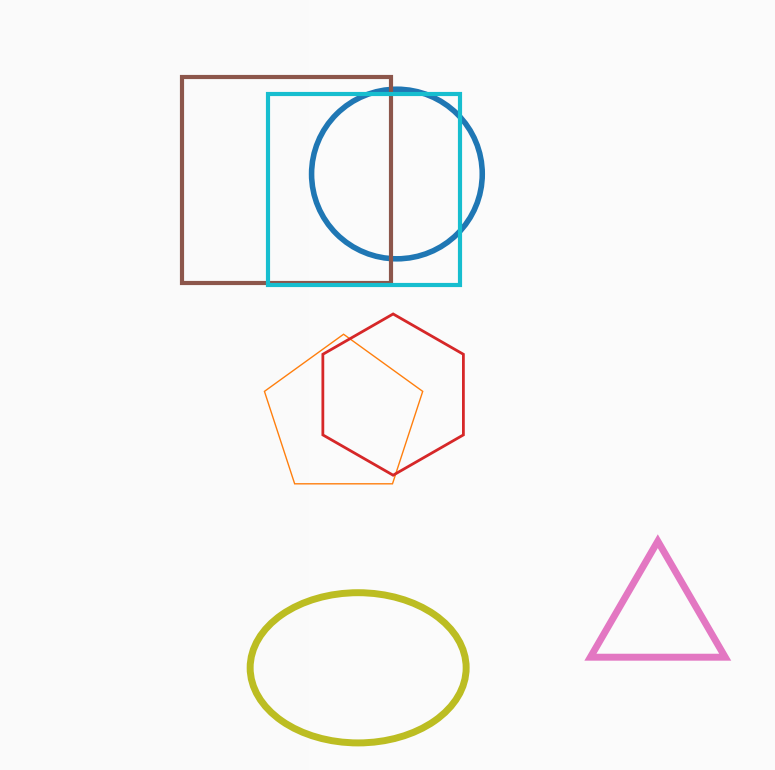[{"shape": "circle", "thickness": 2, "radius": 0.55, "center": [0.512, 0.774]}, {"shape": "pentagon", "thickness": 0.5, "radius": 0.54, "center": [0.443, 0.459]}, {"shape": "hexagon", "thickness": 1, "radius": 0.52, "center": [0.507, 0.488]}, {"shape": "square", "thickness": 1.5, "radius": 0.67, "center": [0.37, 0.766]}, {"shape": "triangle", "thickness": 2.5, "radius": 0.5, "center": [0.849, 0.197]}, {"shape": "oval", "thickness": 2.5, "radius": 0.7, "center": [0.462, 0.133]}, {"shape": "square", "thickness": 1.5, "radius": 0.62, "center": [0.47, 0.754]}]